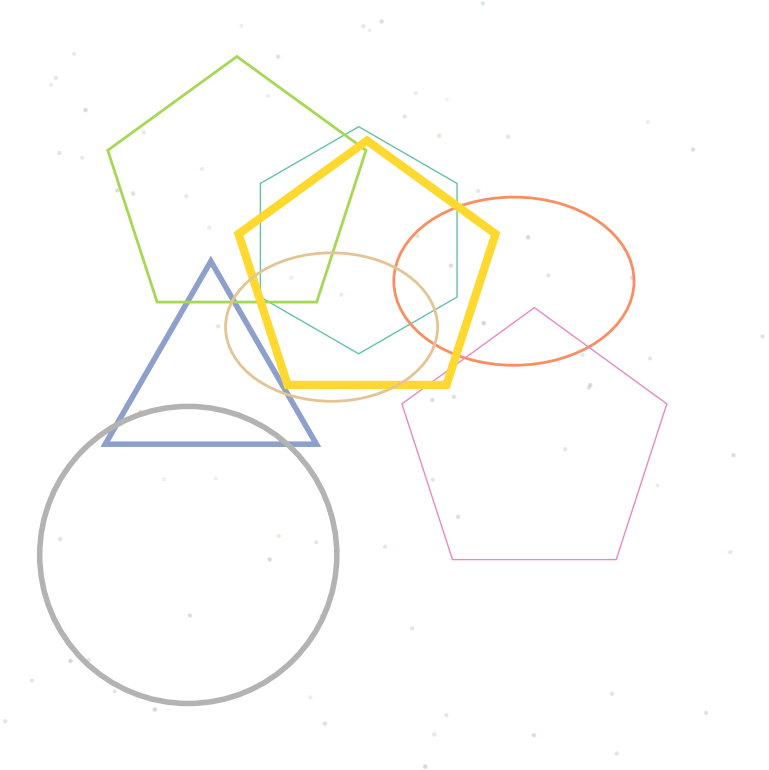[{"shape": "hexagon", "thickness": 0.5, "radius": 0.74, "center": [0.466, 0.688]}, {"shape": "oval", "thickness": 1, "radius": 0.78, "center": [0.667, 0.635]}, {"shape": "triangle", "thickness": 2, "radius": 0.79, "center": [0.274, 0.502]}, {"shape": "pentagon", "thickness": 0.5, "radius": 0.9, "center": [0.694, 0.42]}, {"shape": "pentagon", "thickness": 1, "radius": 0.88, "center": [0.308, 0.75]}, {"shape": "pentagon", "thickness": 3, "radius": 0.88, "center": [0.477, 0.642]}, {"shape": "oval", "thickness": 1, "radius": 0.69, "center": [0.431, 0.575]}, {"shape": "circle", "thickness": 2, "radius": 0.96, "center": [0.244, 0.279]}]